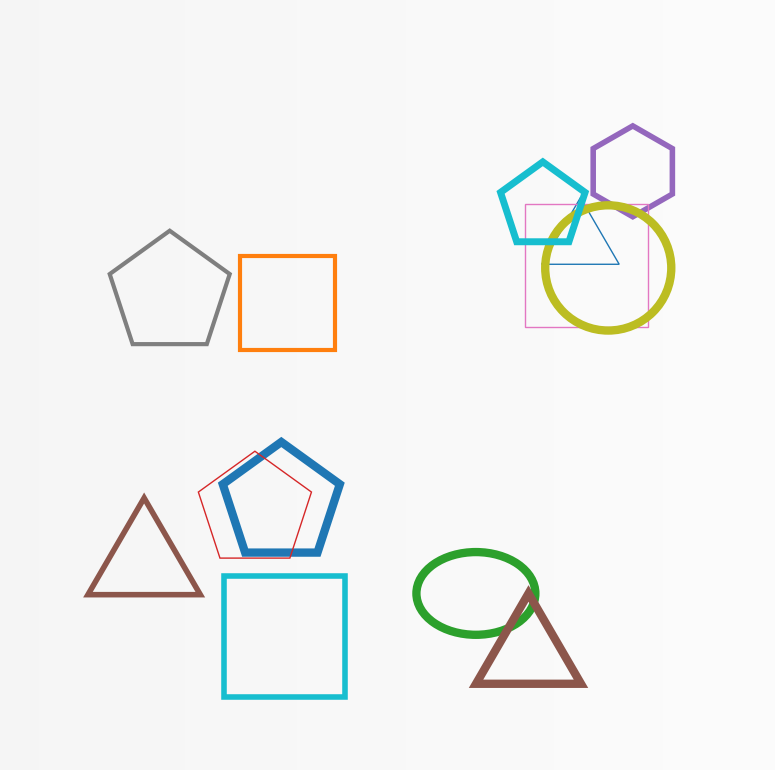[{"shape": "triangle", "thickness": 0.5, "radius": 0.29, "center": [0.749, 0.686]}, {"shape": "pentagon", "thickness": 3, "radius": 0.4, "center": [0.363, 0.347]}, {"shape": "square", "thickness": 1.5, "radius": 0.31, "center": [0.371, 0.606]}, {"shape": "oval", "thickness": 3, "radius": 0.38, "center": [0.614, 0.229]}, {"shape": "pentagon", "thickness": 0.5, "radius": 0.38, "center": [0.329, 0.337]}, {"shape": "hexagon", "thickness": 2, "radius": 0.29, "center": [0.817, 0.778]}, {"shape": "triangle", "thickness": 3, "radius": 0.39, "center": [0.682, 0.151]}, {"shape": "triangle", "thickness": 2, "radius": 0.42, "center": [0.186, 0.27]}, {"shape": "square", "thickness": 0.5, "radius": 0.4, "center": [0.757, 0.655]}, {"shape": "pentagon", "thickness": 1.5, "radius": 0.41, "center": [0.219, 0.619]}, {"shape": "circle", "thickness": 3, "radius": 0.41, "center": [0.785, 0.652]}, {"shape": "pentagon", "thickness": 2.5, "radius": 0.29, "center": [0.7, 0.732]}, {"shape": "square", "thickness": 2, "radius": 0.39, "center": [0.367, 0.173]}]